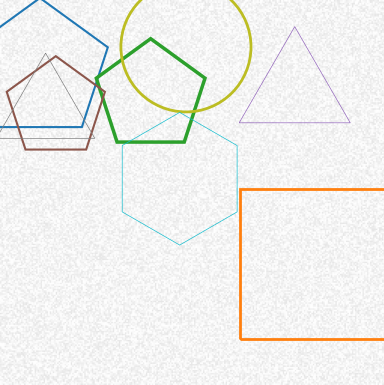[{"shape": "pentagon", "thickness": 1.5, "radius": 0.93, "center": [0.104, 0.82]}, {"shape": "square", "thickness": 2, "radius": 0.97, "center": [0.817, 0.314]}, {"shape": "pentagon", "thickness": 2.5, "radius": 0.74, "center": [0.391, 0.751]}, {"shape": "triangle", "thickness": 0.5, "radius": 0.83, "center": [0.766, 0.764]}, {"shape": "pentagon", "thickness": 1.5, "radius": 0.67, "center": [0.145, 0.72]}, {"shape": "triangle", "thickness": 0.5, "radius": 0.74, "center": [0.118, 0.714]}, {"shape": "circle", "thickness": 2, "radius": 0.84, "center": [0.483, 0.878]}, {"shape": "hexagon", "thickness": 0.5, "radius": 0.86, "center": [0.467, 0.536]}]